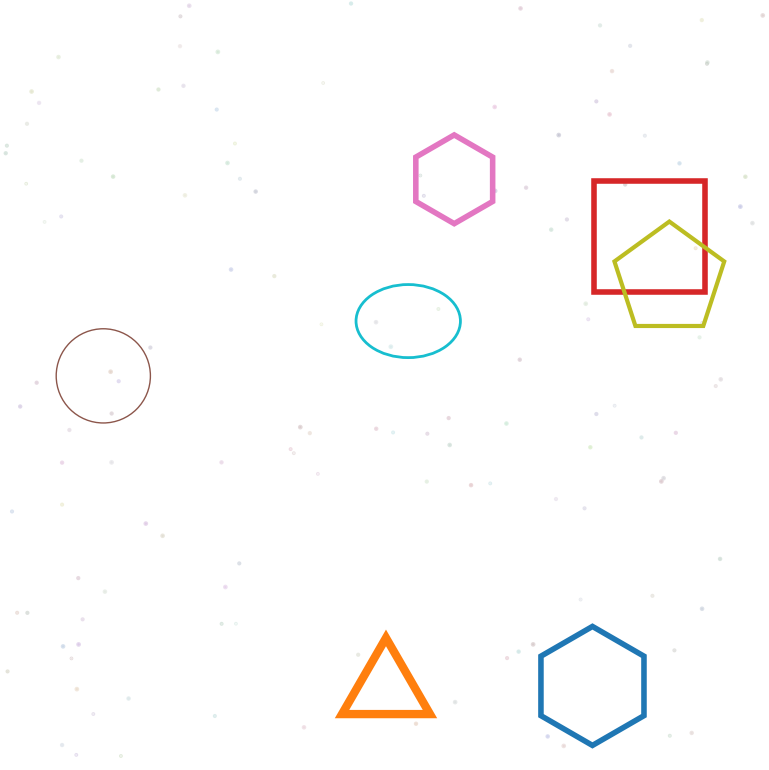[{"shape": "hexagon", "thickness": 2, "radius": 0.39, "center": [0.769, 0.109]}, {"shape": "triangle", "thickness": 3, "radius": 0.33, "center": [0.501, 0.106]}, {"shape": "square", "thickness": 2, "radius": 0.36, "center": [0.844, 0.693]}, {"shape": "circle", "thickness": 0.5, "radius": 0.31, "center": [0.134, 0.512]}, {"shape": "hexagon", "thickness": 2, "radius": 0.29, "center": [0.59, 0.767]}, {"shape": "pentagon", "thickness": 1.5, "radius": 0.37, "center": [0.869, 0.637]}, {"shape": "oval", "thickness": 1, "radius": 0.34, "center": [0.53, 0.583]}]